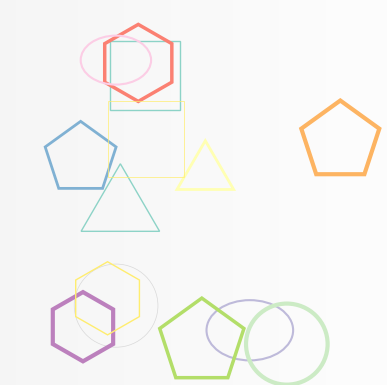[{"shape": "triangle", "thickness": 1, "radius": 0.58, "center": [0.311, 0.458]}, {"shape": "square", "thickness": 1, "radius": 0.45, "center": [0.374, 0.804]}, {"shape": "triangle", "thickness": 2, "radius": 0.42, "center": [0.53, 0.55]}, {"shape": "oval", "thickness": 1.5, "radius": 0.56, "center": [0.645, 0.142]}, {"shape": "hexagon", "thickness": 2.5, "radius": 0.5, "center": [0.357, 0.837]}, {"shape": "pentagon", "thickness": 2, "radius": 0.48, "center": [0.208, 0.589]}, {"shape": "pentagon", "thickness": 3, "radius": 0.53, "center": [0.878, 0.633]}, {"shape": "pentagon", "thickness": 2.5, "radius": 0.57, "center": [0.521, 0.111]}, {"shape": "oval", "thickness": 1.5, "radius": 0.45, "center": [0.299, 0.844]}, {"shape": "circle", "thickness": 0.5, "radius": 0.54, "center": [0.3, 0.206]}, {"shape": "hexagon", "thickness": 3, "radius": 0.45, "center": [0.214, 0.151]}, {"shape": "circle", "thickness": 3, "radius": 0.53, "center": [0.74, 0.106]}, {"shape": "hexagon", "thickness": 1, "radius": 0.47, "center": [0.278, 0.225]}, {"shape": "square", "thickness": 0.5, "radius": 0.49, "center": [0.378, 0.639]}]